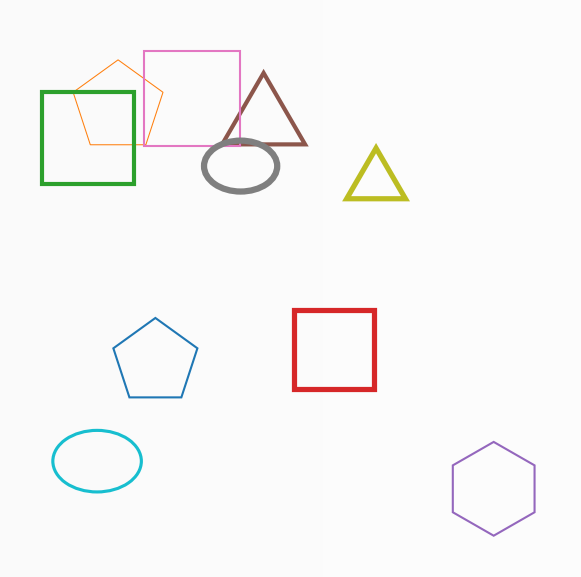[{"shape": "pentagon", "thickness": 1, "radius": 0.38, "center": [0.267, 0.373]}, {"shape": "pentagon", "thickness": 0.5, "radius": 0.41, "center": [0.203, 0.814]}, {"shape": "square", "thickness": 2, "radius": 0.4, "center": [0.152, 0.76]}, {"shape": "square", "thickness": 2.5, "radius": 0.34, "center": [0.575, 0.394]}, {"shape": "hexagon", "thickness": 1, "radius": 0.41, "center": [0.849, 0.153]}, {"shape": "triangle", "thickness": 2, "radius": 0.41, "center": [0.454, 0.79]}, {"shape": "square", "thickness": 1, "radius": 0.41, "center": [0.33, 0.829]}, {"shape": "oval", "thickness": 3, "radius": 0.31, "center": [0.414, 0.712]}, {"shape": "triangle", "thickness": 2.5, "radius": 0.29, "center": [0.647, 0.684]}, {"shape": "oval", "thickness": 1.5, "radius": 0.38, "center": [0.167, 0.201]}]